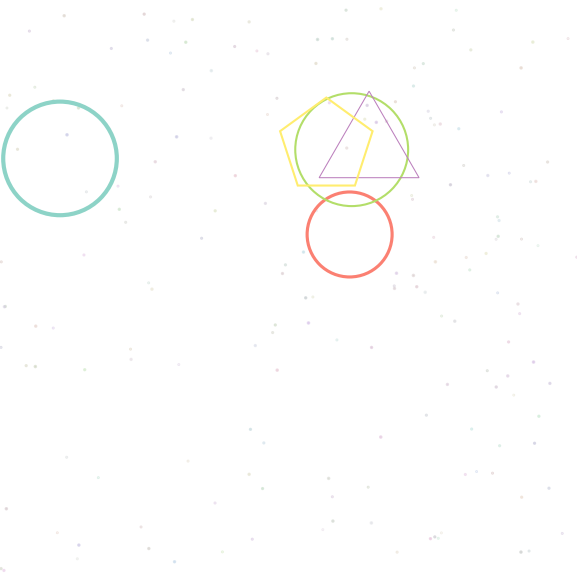[{"shape": "circle", "thickness": 2, "radius": 0.49, "center": [0.104, 0.725]}, {"shape": "circle", "thickness": 1.5, "radius": 0.37, "center": [0.605, 0.593]}, {"shape": "circle", "thickness": 1, "radius": 0.49, "center": [0.609, 0.74]}, {"shape": "triangle", "thickness": 0.5, "radius": 0.5, "center": [0.639, 0.741]}, {"shape": "pentagon", "thickness": 1, "radius": 0.42, "center": [0.565, 0.746]}]